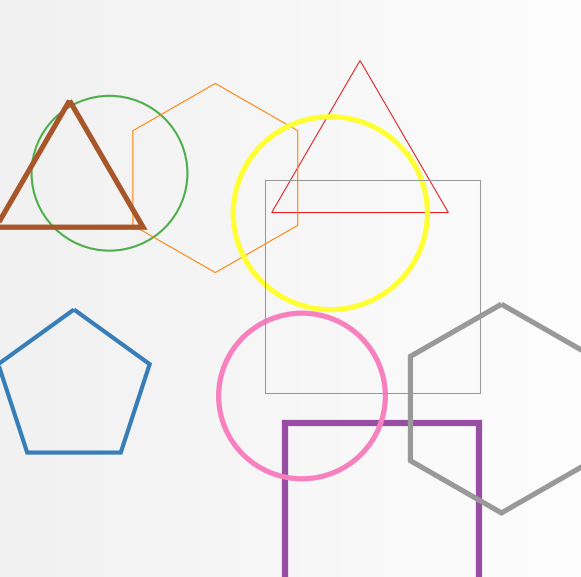[{"shape": "triangle", "thickness": 0.5, "radius": 0.88, "center": [0.619, 0.719]}, {"shape": "pentagon", "thickness": 2, "radius": 0.68, "center": [0.127, 0.326]}, {"shape": "circle", "thickness": 1, "radius": 0.67, "center": [0.188, 0.699]}, {"shape": "square", "thickness": 3, "radius": 0.83, "center": [0.657, 0.1]}, {"shape": "hexagon", "thickness": 0.5, "radius": 0.82, "center": [0.37, 0.691]}, {"shape": "circle", "thickness": 2.5, "radius": 0.84, "center": [0.568, 0.63]}, {"shape": "triangle", "thickness": 2.5, "radius": 0.73, "center": [0.12, 0.679]}, {"shape": "circle", "thickness": 2.5, "radius": 0.72, "center": [0.52, 0.313]}, {"shape": "square", "thickness": 0.5, "radius": 0.92, "center": [0.641, 0.504]}, {"shape": "hexagon", "thickness": 2.5, "radius": 0.9, "center": [0.863, 0.292]}]